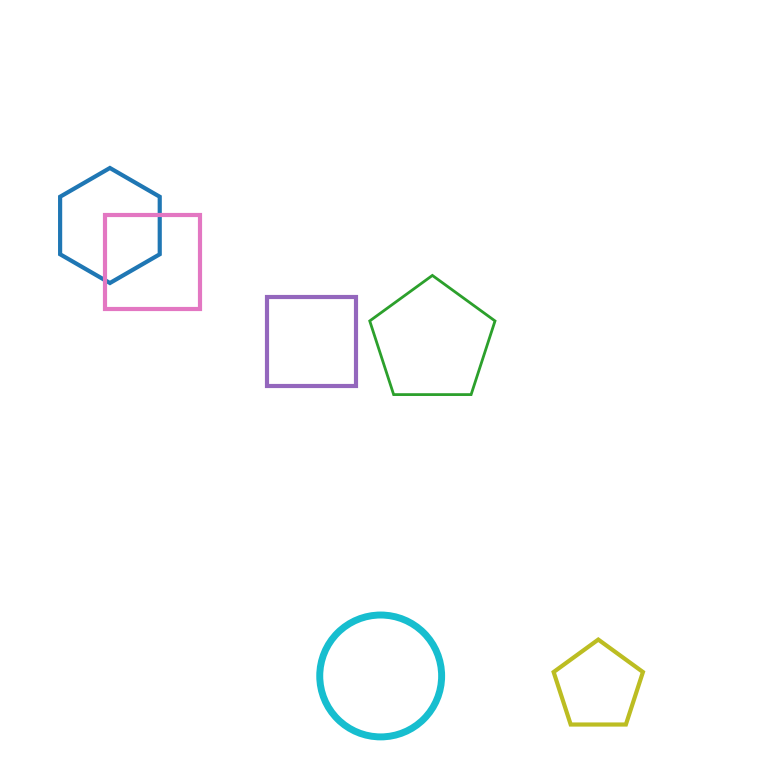[{"shape": "hexagon", "thickness": 1.5, "radius": 0.37, "center": [0.143, 0.707]}, {"shape": "pentagon", "thickness": 1, "radius": 0.43, "center": [0.562, 0.557]}, {"shape": "square", "thickness": 1.5, "radius": 0.29, "center": [0.404, 0.557]}, {"shape": "square", "thickness": 1.5, "radius": 0.31, "center": [0.198, 0.66]}, {"shape": "pentagon", "thickness": 1.5, "radius": 0.3, "center": [0.777, 0.108]}, {"shape": "circle", "thickness": 2.5, "radius": 0.4, "center": [0.494, 0.122]}]